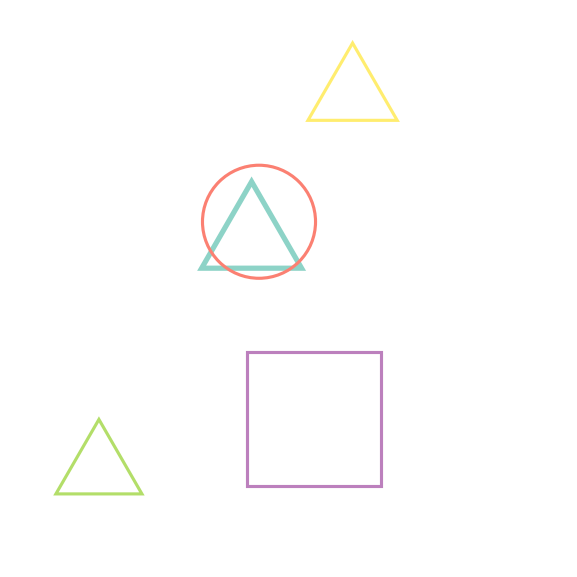[{"shape": "triangle", "thickness": 2.5, "radius": 0.5, "center": [0.436, 0.585]}, {"shape": "circle", "thickness": 1.5, "radius": 0.49, "center": [0.448, 0.615]}, {"shape": "triangle", "thickness": 1.5, "radius": 0.43, "center": [0.171, 0.187]}, {"shape": "square", "thickness": 1.5, "radius": 0.58, "center": [0.544, 0.274]}, {"shape": "triangle", "thickness": 1.5, "radius": 0.45, "center": [0.611, 0.835]}]